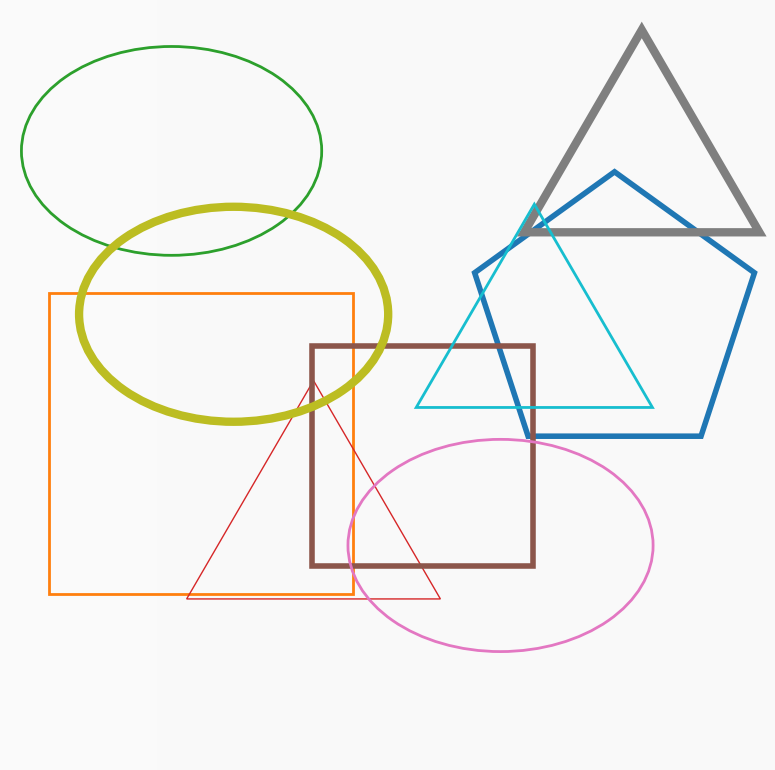[{"shape": "pentagon", "thickness": 2, "radius": 0.95, "center": [0.793, 0.587]}, {"shape": "square", "thickness": 1, "radius": 0.98, "center": [0.259, 0.424]}, {"shape": "oval", "thickness": 1, "radius": 0.97, "center": [0.221, 0.804]}, {"shape": "triangle", "thickness": 0.5, "radius": 0.95, "center": [0.405, 0.317]}, {"shape": "square", "thickness": 2, "radius": 0.71, "center": [0.545, 0.408]}, {"shape": "oval", "thickness": 1, "radius": 0.98, "center": [0.646, 0.292]}, {"shape": "triangle", "thickness": 3, "radius": 0.88, "center": [0.828, 0.786]}, {"shape": "oval", "thickness": 3, "radius": 1.0, "center": [0.301, 0.592]}, {"shape": "triangle", "thickness": 1, "radius": 0.88, "center": [0.689, 0.559]}]